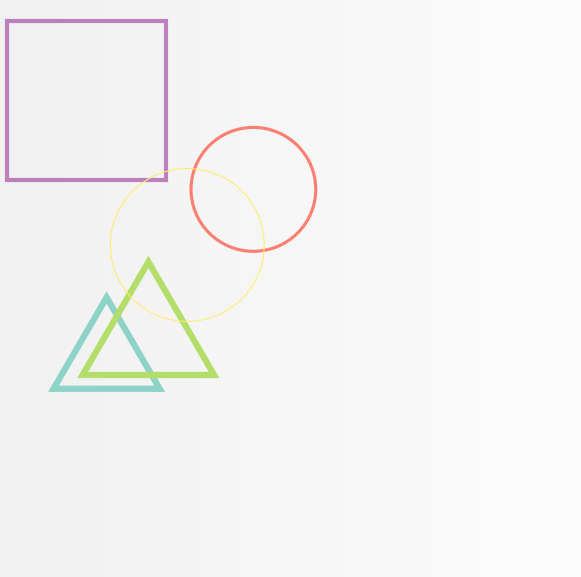[{"shape": "triangle", "thickness": 3, "radius": 0.53, "center": [0.183, 0.379]}, {"shape": "circle", "thickness": 1.5, "radius": 0.54, "center": [0.436, 0.671]}, {"shape": "triangle", "thickness": 3, "radius": 0.65, "center": [0.255, 0.415]}, {"shape": "square", "thickness": 2, "radius": 0.68, "center": [0.149, 0.825]}, {"shape": "circle", "thickness": 0.5, "radius": 0.66, "center": [0.322, 0.575]}]